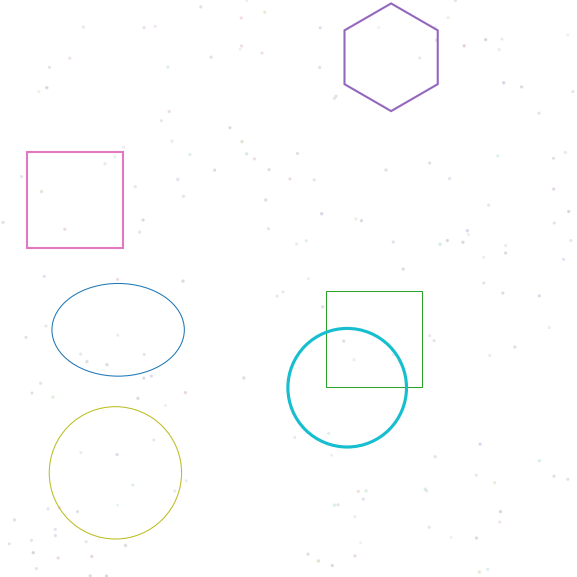[{"shape": "oval", "thickness": 0.5, "radius": 0.57, "center": [0.205, 0.428]}, {"shape": "square", "thickness": 0.5, "radius": 0.41, "center": [0.648, 0.412]}, {"shape": "hexagon", "thickness": 1, "radius": 0.47, "center": [0.677, 0.9]}, {"shape": "square", "thickness": 1, "radius": 0.42, "center": [0.13, 0.653]}, {"shape": "circle", "thickness": 0.5, "radius": 0.57, "center": [0.2, 0.18]}, {"shape": "circle", "thickness": 1.5, "radius": 0.51, "center": [0.601, 0.328]}]